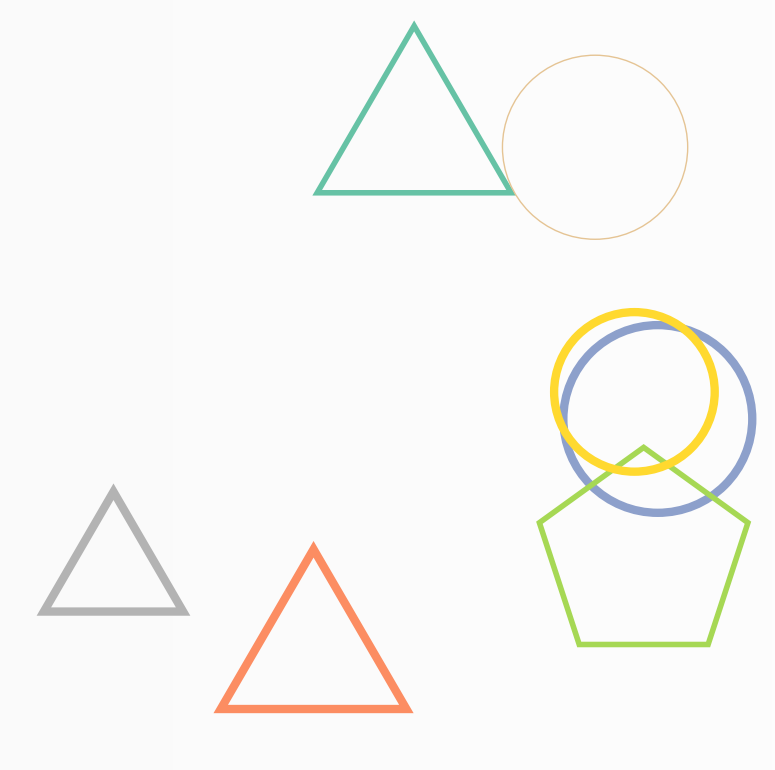[{"shape": "triangle", "thickness": 2, "radius": 0.72, "center": [0.534, 0.822]}, {"shape": "triangle", "thickness": 3, "radius": 0.69, "center": [0.405, 0.148]}, {"shape": "circle", "thickness": 3, "radius": 0.61, "center": [0.849, 0.456]}, {"shape": "pentagon", "thickness": 2, "radius": 0.71, "center": [0.831, 0.277]}, {"shape": "circle", "thickness": 3, "radius": 0.52, "center": [0.819, 0.491]}, {"shape": "circle", "thickness": 0.5, "radius": 0.6, "center": [0.768, 0.809]}, {"shape": "triangle", "thickness": 3, "radius": 0.52, "center": [0.146, 0.258]}]